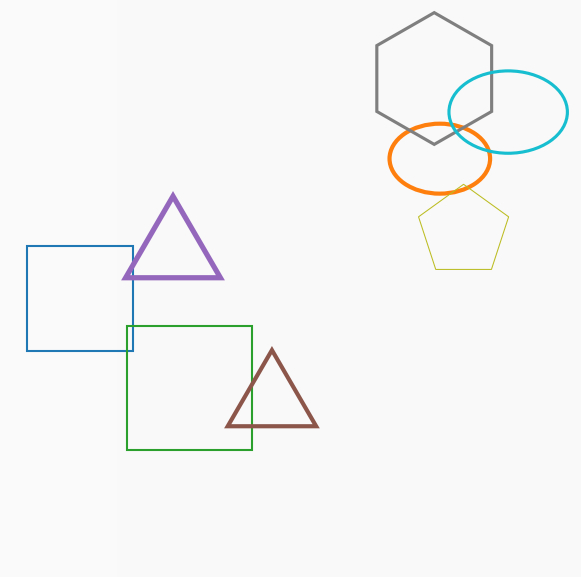[{"shape": "square", "thickness": 1, "radius": 0.46, "center": [0.138, 0.482]}, {"shape": "oval", "thickness": 2, "radius": 0.43, "center": [0.757, 0.724]}, {"shape": "square", "thickness": 1, "radius": 0.54, "center": [0.326, 0.328]}, {"shape": "triangle", "thickness": 2.5, "radius": 0.47, "center": [0.298, 0.565]}, {"shape": "triangle", "thickness": 2, "radius": 0.44, "center": [0.468, 0.305]}, {"shape": "hexagon", "thickness": 1.5, "radius": 0.57, "center": [0.747, 0.863]}, {"shape": "pentagon", "thickness": 0.5, "radius": 0.41, "center": [0.798, 0.599]}, {"shape": "oval", "thickness": 1.5, "radius": 0.51, "center": [0.874, 0.805]}]